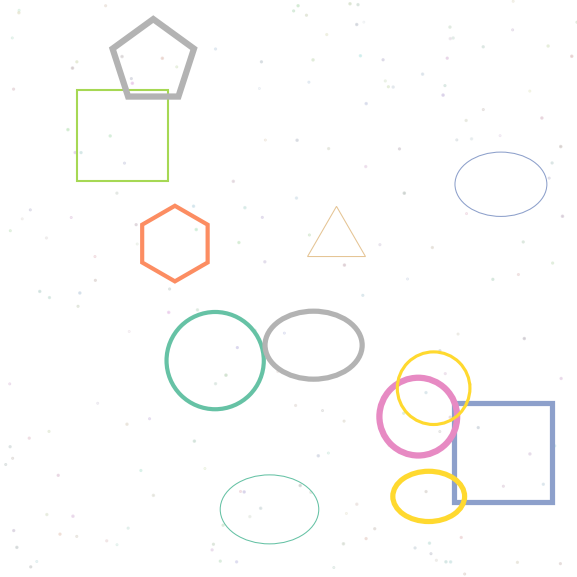[{"shape": "circle", "thickness": 2, "radius": 0.42, "center": [0.373, 0.375]}, {"shape": "oval", "thickness": 0.5, "radius": 0.43, "center": [0.467, 0.117]}, {"shape": "hexagon", "thickness": 2, "radius": 0.33, "center": [0.303, 0.577]}, {"shape": "oval", "thickness": 0.5, "radius": 0.4, "center": [0.867, 0.68]}, {"shape": "square", "thickness": 2.5, "radius": 0.43, "center": [0.871, 0.216]}, {"shape": "circle", "thickness": 3, "radius": 0.34, "center": [0.724, 0.278]}, {"shape": "square", "thickness": 1, "radius": 0.39, "center": [0.212, 0.765]}, {"shape": "circle", "thickness": 1.5, "radius": 0.31, "center": [0.751, 0.327]}, {"shape": "oval", "thickness": 2.5, "radius": 0.31, "center": [0.742, 0.14]}, {"shape": "triangle", "thickness": 0.5, "radius": 0.29, "center": [0.583, 0.584]}, {"shape": "oval", "thickness": 2.5, "radius": 0.42, "center": [0.543, 0.401]}, {"shape": "pentagon", "thickness": 3, "radius": 0.37, "center": [0.265, 0.892]}]